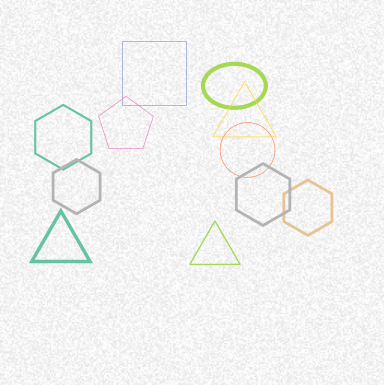[{"shape": "hexagon", "thickness": 1.5, "radius": 0.42, "center": [0.164, 0.644]}, {"shape": "triangle", "thickness": 2.5, "radius": 0.44, "center": [0.158, 0.365]}, {"shape": "circle", "thickness": 0.5, "radius": 0.36, "center": [0.643, 0.611]}, {"shape": "square", "thickness": 0.5, "radius": 0.41, "center": [0.399, 0.811]}, {"shape": "pentagon", "thickness": 0.5, "radius": 0.37, "center": [0.327, 0.675]}, {"shape": "triangle", "thickness": 1, "radius": 0.38, "center": [0.558, 0.351]}, {"shape": "oval", "thickness": 3, "radius": 0.41, "center": [0.609, 0.777]}, {"shape": "triangle", "thickness": 0.5, "radius": 0.48, "center": [0.635, 0.692]}, {"shape": "hexagon", "thickness": 2, "radius": 0.36, "center": [0.8, 0.461]}, {"shape": "hexagon", "thickness": 2, "radius": 0.35, "center": [0.199, 0.515]}, {"shape": "hexagon", "thickness": 2, "radius": 0.4, "center": [0.683, 0.495]}]